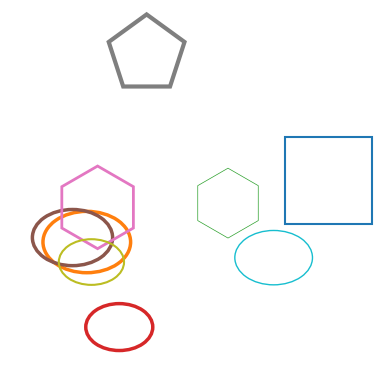[{"shape": "square", "thickness": 1.5, "radius": 0.57, "center": [0.853, 0.532]}, {"shape": "oval", "thickness": 2.5, "radius": 0.57, "center": [0.225, 0.371]}, {"shape": "hexagon", "thickness": 0.5, "radius": 0.45, "center": [0.592, 0.472]}, {"shape": "oval", "thickness": 2.5, "radius": 0.44, "center": [0.31, 0.15]}, {"shape": "oval", "thickness": 2.5, "radius": 0.52, "center": [0.188, 0.383]}, {"shape": "hexagon", "thickness": 2, "radius": 0.54, "center": [0.254, 0.461]}, {"shape": "pentagon", "thickness": 3, "radius": 0.52, "center": [0.381, 0.859]}, {"shape": "oval", "thickness": 1.5, "radius": 0.42, "center": [0.237, 0.319]}, {"shape": "oval", "thickness": 1, "radius": 0.5, "center": [0.711, 0.331]}]